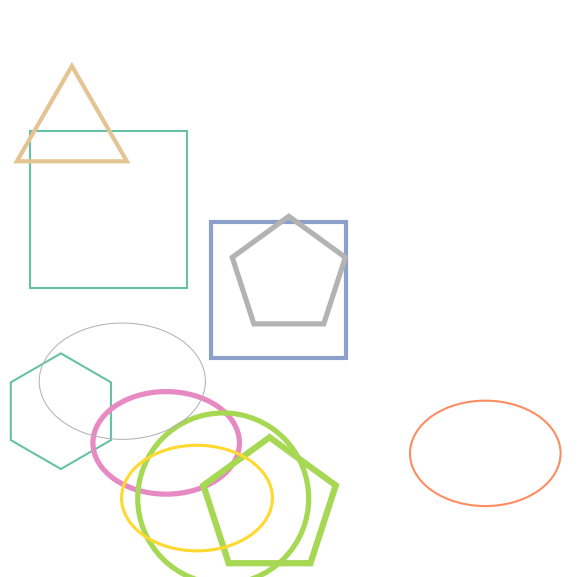[{"shape": "hexagon", "thickness": 1, "radius": 0.5, "center": [0.105, 0.287]}, {"shape": "square", "thickness": 1, "radius": 0.68, "center": [0.188, 0.637]}, {"shape": "oval", "thickness": 1, "radius": 0.65, "center": [0.84, 0.214]}, {"shape": "square", "thickness": 2, "radius": 0.59, "center": [0.482, 0.497]}, {"shape": "oval", "thickness": 2.5, "radius": 0.63, "center": [0.288, 0.232]}, {"shape": "circle", "thickness": 2.5, "radius": 0.74, "center": [0.387, 0.136]}, {"shape": "pentagon", "thickness": 3, "radius": 0.6, "center": [0.467, 0.121]}, {"shape": "oval", "thickness": 1.5, "radius": 0.65, "center": [0.341, 0.137]}, {"shape": "triangle", "thickness": 2, "radius": 0.55, "center": [0.124, 0.775]}, {"shape": "oval", "thickness": 0.5, "radius": 0.72, "center": [0.212, 0.339]}, {"shape": "pentagon", "thickness": 2.5, "radius": 0.51, "center": [0.5, 0.522]}]